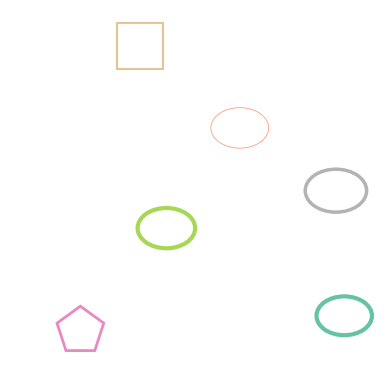[{"shape": "oval", "thickness": 3, "radius": 0.36, "center": [0.894, 0.18]}, {"shape": "oval", "thickness": 0.5, "radius": 0.38, "center": [0.623, 0.668]}, {"shape": "pentagon", "thickness": 2, "radius": 0.32, "center": [0.209, 0.141]}, {"shape": "oval", "thickness": 3, "radius": 0.37, "center": [0.432, 0.407]}, {"shape": "square", "thickness": 1.5, "radius": 0.3, "center": [0.364, 0.88]}, {"shape": "oval", "thickness": 2.5, "radius": 0.4, "center": [0.873, 0.505]}]